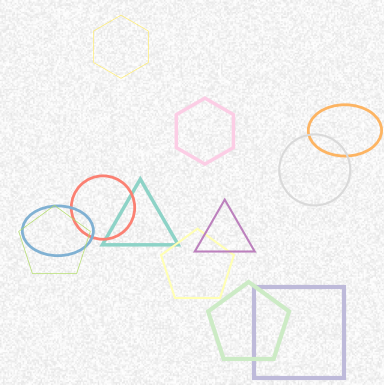[{"shape": "triangle", "thickness": 2.5, "radius": 0.57, "center": [0.364, 0.421]}, {"shape": "pentagon", "thickness": 1.5, "radius": 0.5, "center": [0.513, 0.307]}, {"shape": "square", "thickness": 3, "radius": 0.59, "center": [0.777, 0.136]}, {"shape": "circle", "thickness": 2, "radius": 0.41, "center": [0.267, 0.461]}, {"shape": "oval", "thickness": 2, "radius": 0.46, "center": [0.15, 0.401]}, {"shape": "oval", "thickness": 2, "radius": 0.48, "center": [0.896, 0.661]}, {"shape": "pentagon", "thickness": 0.5, "radius": 0.49, "center": [0.142, 0.369]}, {"shape": "hexagon", "thickness": 2.5, "radius": 0.43, "center": [0.532, 0.659]}, {"shape": "circle", "thickness": 1.5, "radius": 0.46, "center": [0.818, 0.559]}, {"shape": "triangle", "thickness": 1.5, "radius": 0.45, "center": [0.584, 0.392]}, {"shape": "pentagon", "thickness": 3, "radius": 0.55, "center": [0.646, 0.157]}, {"shape": "hexagon", "thickness": 0.5, "radius": 0.41, "center": [0.314, 0.879]}]